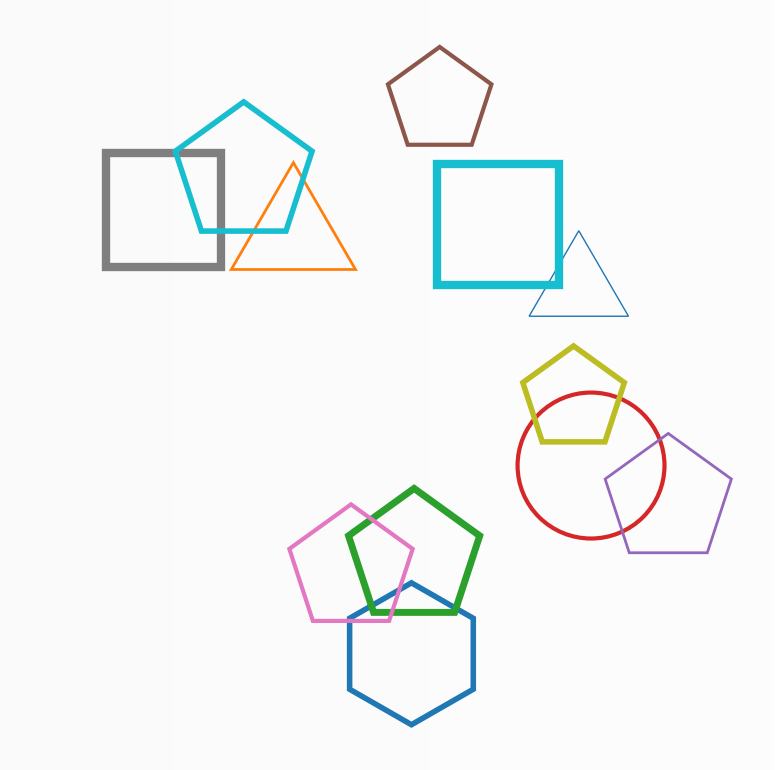[{"shape": "triangle", "thickness": 0.5, "radius": 0.37, "center": [0.747, 0.626]}, {"shape": "hexagon", "thickness": 2, "radius": 0.46, "center": [0.531, 0.151]}, {"shape": "triangle", "thickness": 1, "radius": 0.46, "center": [0.379, 0.696]}, {"shape": "pentagon", "thickness": 2.5, "radius": 0.44, "center": [0.534, 0.277]}, {"shape": "circle", "thickness": 1.5, "radius": 0.47, "center": [0.763, 0.395]}, {"shape": "pentagon", "thickness": 1, "radius": 0.43, "center": [0.862, 0.351]}, {"shape": "pentagon", "thickness": 1.5, "radius": 0.35, "center": [0.567, 0.869]}, {"shape": "pentagon", "thickness": 1.5, "radius": 0.42, "center": [0.453, 0.261]}, {"shape": "square", "thickness": 3, "radius": 0.37, "center": [0.211, 0.727]}, {"shape": "pentagon", "thickness": 2, "radius": 0.34, "center": [0.74, 0.482]}, {"shape": "square", "thickness": 3, "radius": 0.39, "center": [0.642, 0.708]}, {"shape": "pentagon", "thickness": 2, "radius": 0.46, "center": [0.314, 0.775]}]